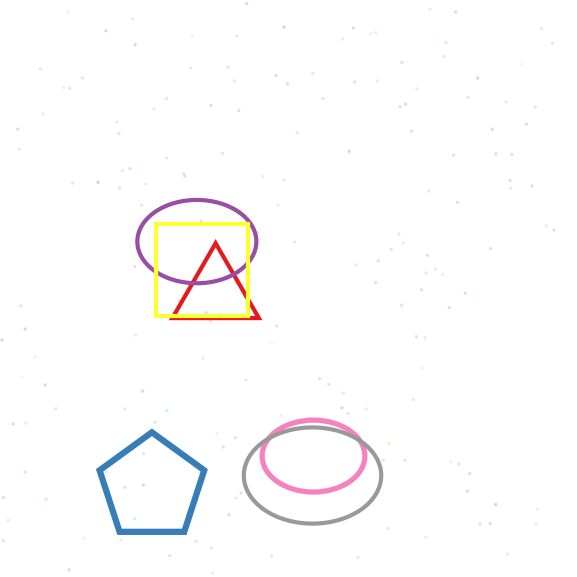[{"shape": "triangle", "thickness": 2, "radius": 0.43, "center": [0.373, 0.492]}, {"shape": "pentagon", "thickness": 3, "radius": 0.48, "center": [0.263, 0.155]}, {"shape": "oval", "thickness": 2, "radius": 0.52, "center": [0.341, 0.581]}, {"shape": "square", "thickness": 2, "radius": 0.4, "center": [0.35, 0.531]}, {"shape": "oval", "thickness": 2.5, "radius": 0.44, "center": [0.543, 0.209]}, {"shape": "oval", "thickness": 2, "radius": 0.59, "center": [0.541, 0.176]}]